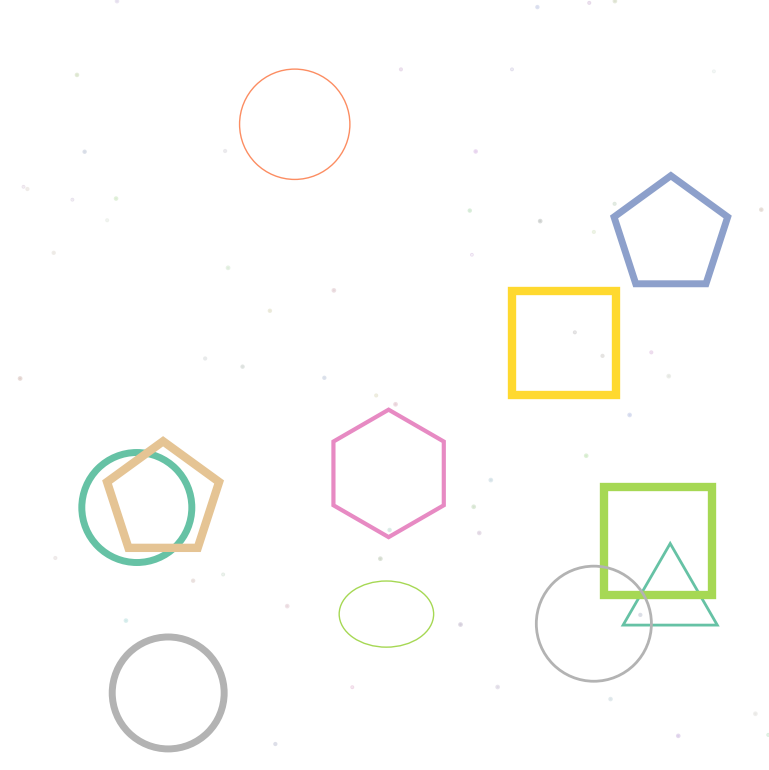[{"shape": "circle", "thickness": 2.5, "radius": 0.36, "center": [0.178, 0.341]}, {"shape": "triangle", "thickness": 1, "radius": 0.35, "center": [0.87, 0.224]}, {"shape": "circle", "thickness": 0.5, "radius": 0.36, "center": [0.383, 0.839]}, {"shape": "pentagon", "thickness": 2.5, "radius": 0.39, "center": [0.871, 0.694]}, {"shape": "hexagon", "thickness": 1.5, "radius": 0.41, "center": [0.505, 0.385]}, {"shape": "oval", "thickness": 0.5, "radius": 0.31, "center": [0.502, 0.202]}, {"shape": "square", "thickness": 3, "radius": 0.35, "center": [0.854, 0.297]}, {"shape": "square", "thickness": 3, "radius": 0.34, "center": [0.732, 0.554]}, {"shape": "pentagon", "thickness": 3, "radius": 0.38, "center": [0.212, 0.35]}, {"shape": "circle", "thickness": 2.5, "radius": 0.36, "center": [0.218, 0.1]}, {"shape": "circle", "thickness": 1, "radius": 0.37, "center": [0.771, 0.19]}]